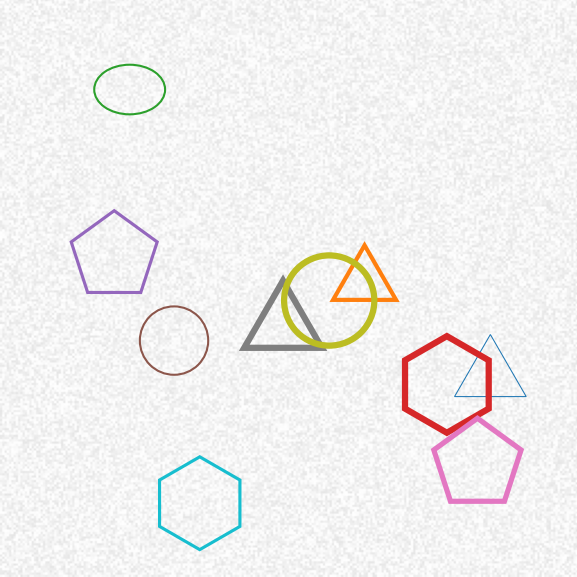[{"shape": "triangle", "thickness": 0.5, "radius": 0.36, "center": [0.849, 0.348]}, {"shape": "triangle", "thickness": 2, "radius": 0.31, "center": [0.631, 0.511]}, {"shape": "oval", "thickness": 1, "radius": 0.31, "center": [0.225, 0.844]}, {"shape": "hexagon", "thickness": 3, "radius": 0.42, "center": [0.774, 0.333]}, {"shape": "pentagon", "thickness": 1.5, "radius": 0.39, "center": [0.198, 0.556]}, {"shape": "circle", "thickness": 1, "radius": 0.3, "center": [0.301, 0.409]}, {"shape": "pentagon", "thickness": 2.5, "radius": 0.4, "center": [0.827, 0.195]}, {"shape": "triangle", "thickness": 3, "radius": 0.39, "center": [0.49, 0.436]}, {"shape": "circle", "thickness": 3, "radius": 0.39, "center": [0.57, 0.479]}, {"shape": "hexagon", "thickness": 1.5, "radius": 0.4, "center": [0.346, 0.128]}]